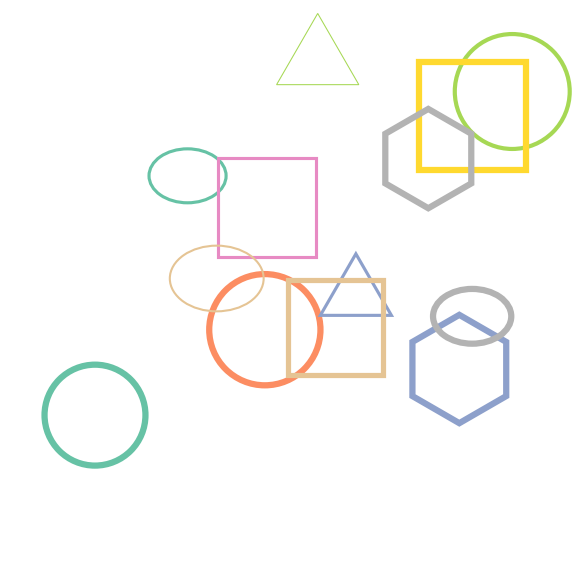[{"shape": "oval", "thickness": 1.5, "radius": 0.33, "center": [0.325, 0.695]}, {"shape": "circle", "thickness": 3, "radius": 0.44, "center": [0.164, 0.28]}, {"shape": "circle", "thickness": 3, "radius": 0.48, "center": [0.459, 0.428]}, {"shape": "hexagon", "thickness": 3, "radius": 0.47, "center": [0.795, 0.36]}, {"shape": "triangle", "thickness": 1.5, "radius": 0.36, "center": [0.616, 0.489]}, {"shape": "square", "thickness": 1.5, "radius": 0.43, "center": [0.462, 0.64]}, {"shape": "triangle", "thickness": 0.5, "radius": 0.41, "center": [0.55, 0.894]}, {"shape": "circle", "thickness": 2, "radius": 0.5, "center": [0.887, 0.841]}, {"shape": "square", "thickness": 3, "radius": 0.47, "center": [0.818, 0.798]}, {"shape": "oval", "thickness": 1, "radius": 0.41, "center": [0.375, 0.517]}, {"shape": "square", "thickness": 2.5, "radius": 0.41, "center": [0.58, 0.433]}, {"shape": "oval", "thickness": 3, "radius": 0.34, "center": [0.818, 0.451]}, {"shape": "hexagon", "thickness": 3, "radius": 0.43, "center": [0.742, 0.725]}]